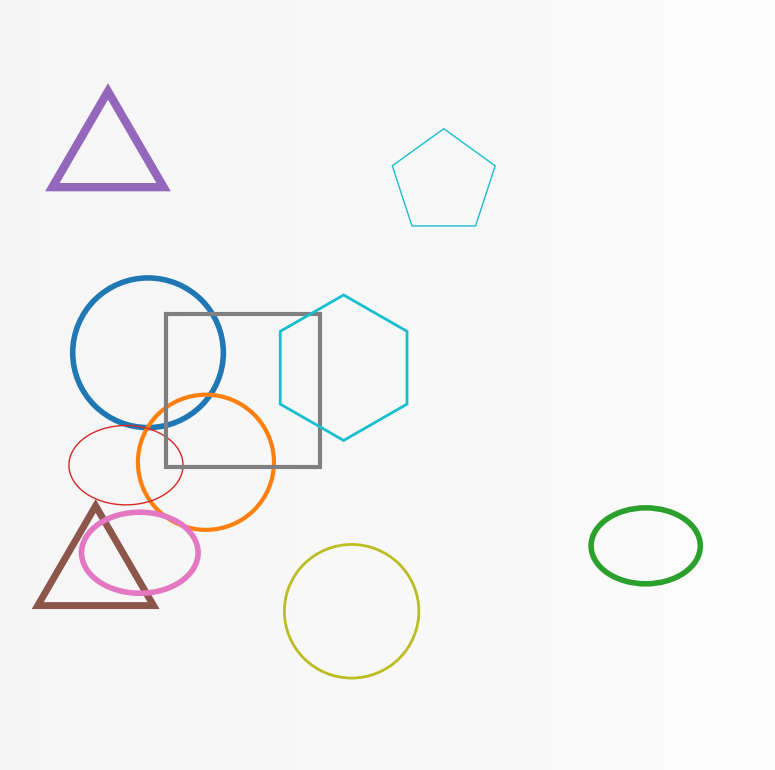[{"shape": "circle", "thickness": 2, "radius": 0.49, "center": [0.191, 0.542]}, {"shape": "circle", "thickness": 1.5, "radius": 0.44, "center": [0.266, 0.4]}, {"shape": "oval", "thickness": 2, "radius": 0.35, "center": [0.833, 0.291]}, {"shape": "oval", "thickness": 0.5, "radius": 0.37, "center": [0.163, 0.396]}, {"shape": "triangle", "thickness": 3, "radius": 0.41, "center": [0.139, 0.798]}, {"shape": "triangle", "thickness": 2.5, "radius": 0.43, "center": [0.123, 0.257]}, {"shape": "oval", "thickness": 2, "radius": 0.38, "center": [0.18, 0.282]}, {"shape": "square", "thickness": 1.5, "radius": 0.5, "center": [0.313, 0.492]}, {"shape": "circle", "thickness": 1, "radius": 0.43, "center": [0.454, 0.206]}, {"shape": "hexagon", "thickness": 1, "radius": 0.47, "center": [0.443, 0.522]}, {"shape": "pentagon", "thickness": 0.5, "radius": 0.35, "center": [0.573, 0.763]}]